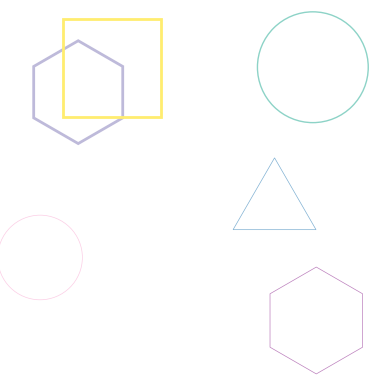[{"shape": "circle", "thickness": 1, "radius": 0.72, "center": [0.813, 0.825]}, {"shape": "hexagon", "thickness": 2, "radius": 0.67, "center": [0.203, 0.761]}, {"shape": "triangle", "thickness": 0.5, "radius": 0.62, "center": [0.713, 0.466]}, {"shape": "circle", "thickness": 0.5, "radius": 0.55, "center": [0.104, 0.331]}, {"shape": "hexagon", "thickness": 0.5, "radius": 0.69, "center": [0.822, 0.168]}, {"shape": "square", "thickness": 2, "radius": 0.64, "center": [0.292, 0.825]}]